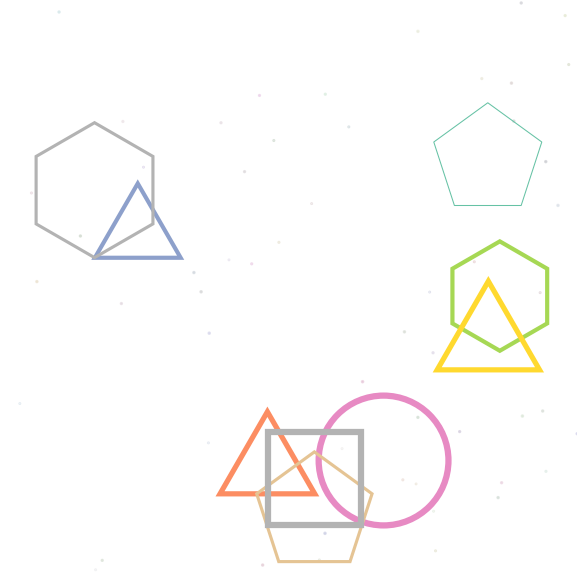[{"shape": "pentagon", "thickness": 0.5, "radius": 0.49, "center": [0.845, 0.723]}, {"shape": "triangle", "thickness": 2.5, "radius": 0.47, "center": [0.463, 0.191]}, {"shape": "triangle", "thickness": 2, "radius": 0.43, "center": [0.239, 0.596]}, {"shape": "circle", "thickness": 3, "radius": 0.56, "center": [0.664, 0.202]}, {"shape": "hexagon", "thickness": 2, "radius": 0.47, "center": [0.865, 0.486]}, {"shape": "triangle", "thickness": 2.5, "radius": 0.51, "center": [0.846, 0.41]}, {"shape": "pentagon", "thickness": 1.5, "radius": 0.53, "center": [0.544, 0.112]}, {"shape": "square", "thickness": 3, "radius": 0.4, "center": [0.544, 0.17]}, {"shape": "hexagon", "thickness": 1.5, "radius": 0.58, "center": [0.164, 0.67]}]